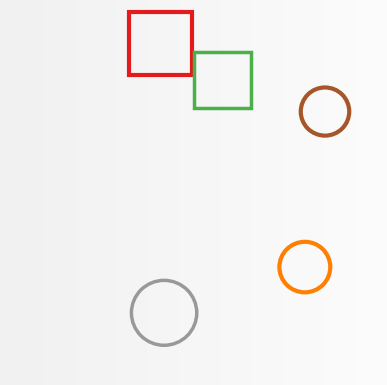[{"shape": "square", "thickness": 3, "radius": 0.41, "center": [0.415, 0.888]}, {"shape": "square", "thickness": 2.5, "radius": 0.36, "center": [0.574, 0.791]}, {"shape": "circle", "thickness": 3, "radius": 0.33, "center": [0.787, 0.306]}, {"shape": "circle", "thickness": 3, "radius": 0.31, "center": [0.839, 0.71]}, {"shape": "circle", "thickness": 2.5, "radius": 0.42, "center": [0.423, 0.187]}]